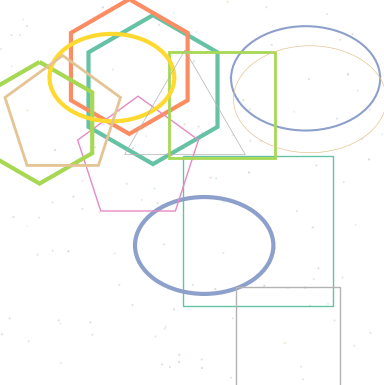[{"shape": "square", "thickness": 1, "radius": 0.98, "center": [0.671, 0.4]}, {"shape": "hexagon", "thickness": 3, "radius": 0.97, "center": [0.397, 0.767]}, {"shape": "hexagon", "thickness": 3, "radius": 0.88, "center": [0.336, 0.827]}, {"shape": "oval", "thickness": 3, "radius": 0.9, "center": [0.53, 0.362]}, {"shape": "oval", "thickness": 1.5, "radius": 0.97, "center": [0.794, 0.796]}, {"shape": "pentagon", "thickness": 1, "radius": 0.82, "center": [0.359, 0.585]}, {"shape": "square", "thickness": 2, "radius": 0.69, "center": [0.576, 0.726]}, {"shape": "hexagon", "thickness": 3, "radius": 0.79, "center": [0.103, 0.681]}, {"shape": "oval", "thickness": 3, "radius": 0.81, "center": [0.291, 0.798]}, {"shape": "oval", "thickness": 0.5, "radius": 0.99, "center": [0.805, 0.742]}, {"shape": "pentagon", "thickness": 2, "radius": 0.79, "center": [0.163, 0.698]}, {"shape": "square", "thickness": 1, "radius": 0.67, "center": [0.748, 0.12]}, {"shape": "triangle", "thickness": 0.5, "radius": 0.91, "center": [0.48, 0.689]}]